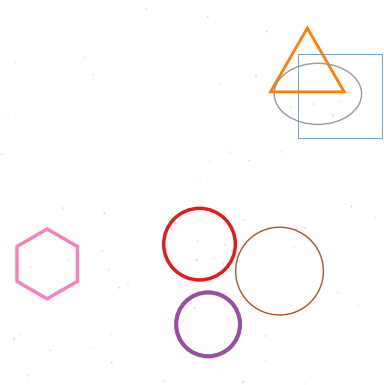[{"shape": "circle", "thickness": 2.5, "radius": 0.47, "center": [0.518, 0.366]}, {"shape": "square", "thickness": 0.5, "radius": 0.55, "center": [0.884, 0.751]}, {"shape": "circle", "thickness": 3, "radius": 0.41, "center": [0.54, 0.158]}, {"shape": "triangle", "thickness": 2, "radius": 0.55, "center": [0.798, 0.817]}, {"shape": "circle", "thickness": 1, "radius": 0.57, "center": [0.726, 0.296]}, {"shape": "hexagon", "thickness": 2.5, "radius": 0.45, "center": [0.122, 0.315]}, {"shape": "oval", "thickness": 1, "radius": 0.57, "center": [0.826, 0.756]}]